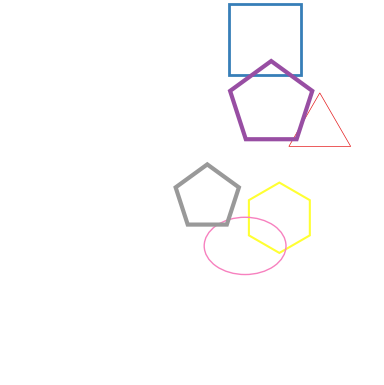[{"shape": "triangle", "thickness": 0.5, "radius": 0.46, "center": [0.831, 0.666]}, {"shape": "square", "thickness": 2, "radius": 0.46, "center": [0.688, 0.898]}, {"shape": "pentagon", "thickness": 3, "radius": 0.56, "center": [0.704, 0.729]}, {"shape": "hexagon", "thickness": 1.5, "radius": 0.46, "center": [0.726, 0.434]}, {"shape": "oval", "thickness": 1, "radius": 0.53, "center": [0.637, 0.361]}, {"shape": "pentagon", "thickness": 3, "radius": 0.43, "center": [0.538, 0.487]}]